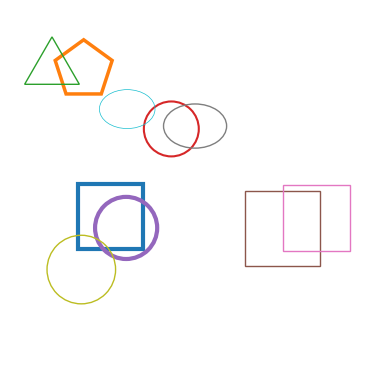[{"shape": "square", "thickness": 3, "radius": 0.42, "center": [0.286, 0.437]}, {"shape": "pentagon", "thickness": 2.5, "radius": 0.39, "center": [0.217, 0.819]}, {"shape": "triangle", "thickness": 1, "radius": 0.41, "center": [0.135, 0.822]}, {"shape": "circle", "thickness": 1.5, "radius": 0.36, "center": [0.445, 0.665]}, {"shape": "circle", "thickness": 3, "radius": 0.4, "center": [0.328, 0.408]}, {"shape": "square", "thickness": 1, "radius": 0.49, "center": [0.733, 0.405]}, {"shape": "square", "thickness": 1, "radius": 0.43, "center": [0.822, 0.434]}, {"shape": "oval", "thickness": 1, "radius": 0.41, "center": [0.507, 0.673]}, {"shape": "circle", "thickness": 1, "radius": 0.45, "center": [0.211, 0.3]}, {"shape": "oval", "thickness": 0.5, "radius": 0.36, "center": [0.33, 0.717]}]